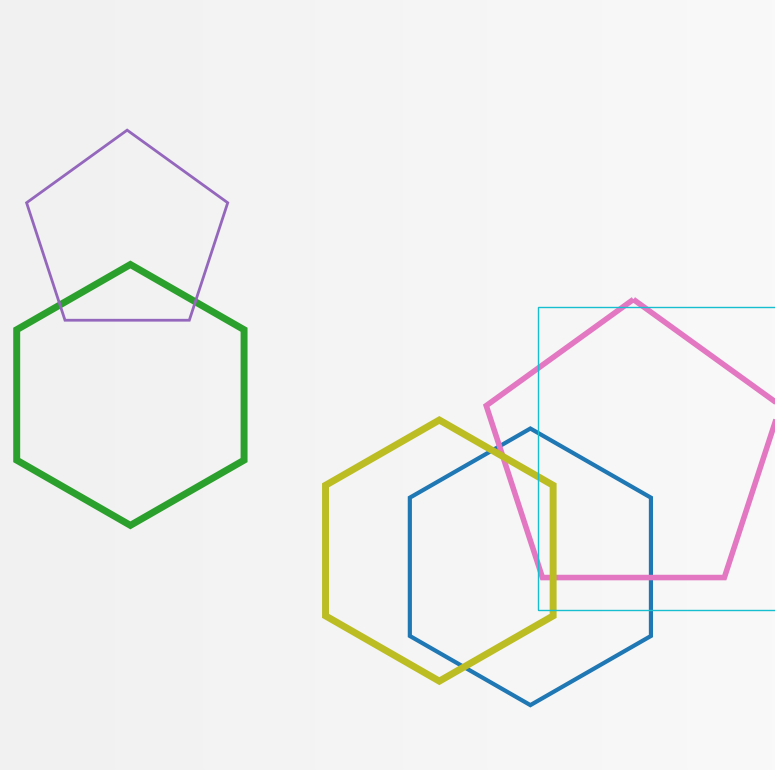[{"shape": "hexagon", "thickness": 1.5, "radius": 0.9, "center": [0.684, 0.264]}, {"shape": "hexagon", "thickness": 2.5, "radius": 0.85, "center": [0.168, 0.487]}, {"shape": "pentagon", "thickness": 1, "radius": 0.68, "center": [0.164, 0.695]}, {"shape": "pentagon", "thickness": 2, "radius": 1.0, "center": [0.817, 0.411]}, {"shape": "hexagon", "thickness": 2.5, "radius": 0.85, "center": [0.567, 0.285]}, {"shape": "square", "thickness": 0.5, "radius": 0.98, "center": [0.892, 0.405]}]